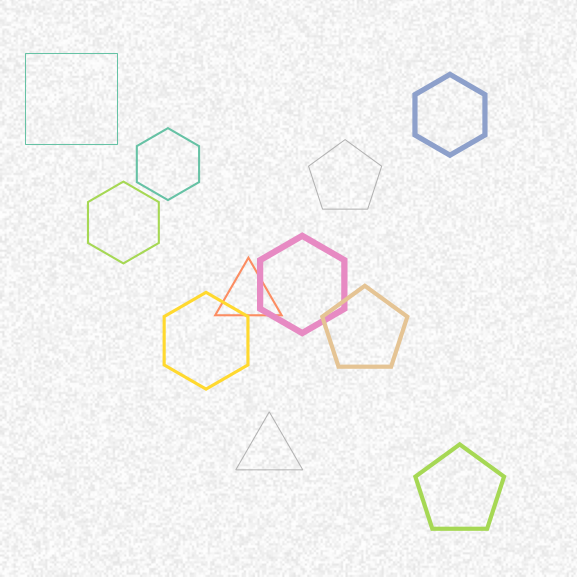[{"shape": "square", "thickness": 0.5, "radius": 0.4, "center": [0.122, 0.829]}, {"shape": "hexagon", "thickness": 1, "radius": 0.31, "center": [0.291, 0.715]}, {"shape": "triangle", "thickness": 1, "radius": 0.33, "center": [0.43, 0.486]}, {"shape": "hexagon", "thickness": 2.5, "radius": 0.35, "center": [0.779, 0.8]}, {"shape": "hexagon", "thickness": 3, "radius": 0.42, "center": [0.523, 0.507]}, {"shape": "hexagon", "thickness": 1, "radius": 0.35, "center": [0.214, 0.614]}, {"shape": "pentagon", "thickness": 2, "radius": 0.4, "center": [0.796, 0.149]}, {"shape": "hexagon", "thickness": 1.5, "radius": 0.42, "center": [0.357, 0.409]}, {"shape": "pentagon", "thickness": 2, "radius": 0.39, "center": [0.632, 0.427]}, {"shape": "triangle", "thickness": 0.5, "radius": 0.33, "center": [0.466, 0.219]}, {"shape": "pentagon", "thickness": 0.5, "radius": 0.33, "center": [0.598, 0.691]}]